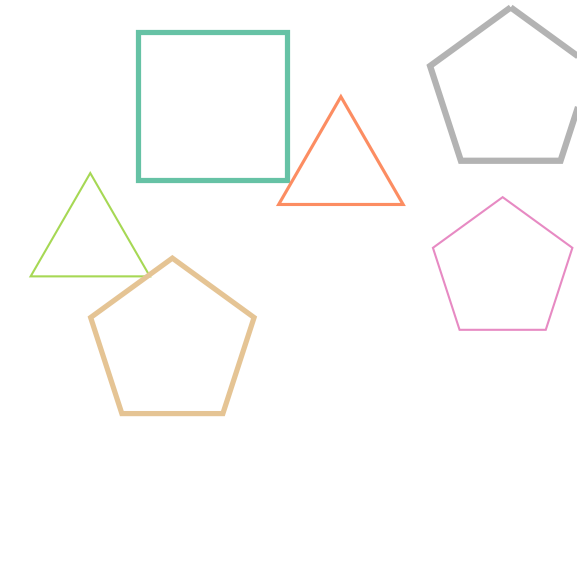[{"shape": "square", "thickness": 2.5, "radius": 0.64, "center": [0.368, 0.816]}, {"shape": "triangle", "thickness": 1.5, "radius": 0.62, "center": [0.59, 0.707]}, {"shape": "pentagon", "thickness": 1, "radius": 0.63, "center": [0.87, 0.531]}, {"shape": "triangle", "thickness": 1, "radius": 0.6, "center": [0.156, 0.58]}, {"shape": "pentagon", "thickness": 2.5, "radius": 0.74, "center": [0.298, 0.403]}, {"shape": "pentagon", "thickness": 3, "radius": 0.73, "center": [0.884, 0.84]}]